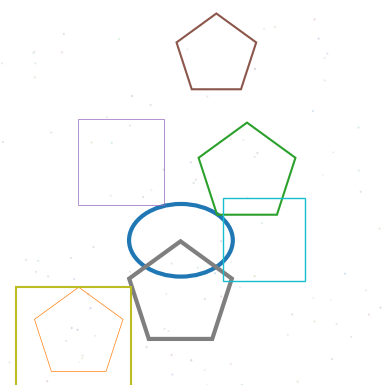[{"shape": "oval", "thickness": 3, "radius": 0.67, "center": [0.47, 0.376]}, {"shape": "pentagon", "thickness": 0.5, "radius": 0.6, "center": [0.204, 0.133]}, {"shape": "pentagon", "thickness": 1.5, "radius": 0.66, "center": [0.642, 0.549]}, {"shape": "square", "thickness": 0.5, "radius": 0.56, "center": [0.314, 0.579]}, {"shape": "pentagon", "thickness": 1.5, "radius": 0.54, "center": [0.562, 0.856]}, {"shape": "pentagon", "thickness": 3, "radius": 0.7, "center": [0.469, 0.233]}, {"shape": "square", "thickness": 1.5, "radius": 0.75, "center": [0.192, 0.105]}, {"shape": "square", "thickness": 1, "radius": 0.54, "center": [0.685, 0.377]}]